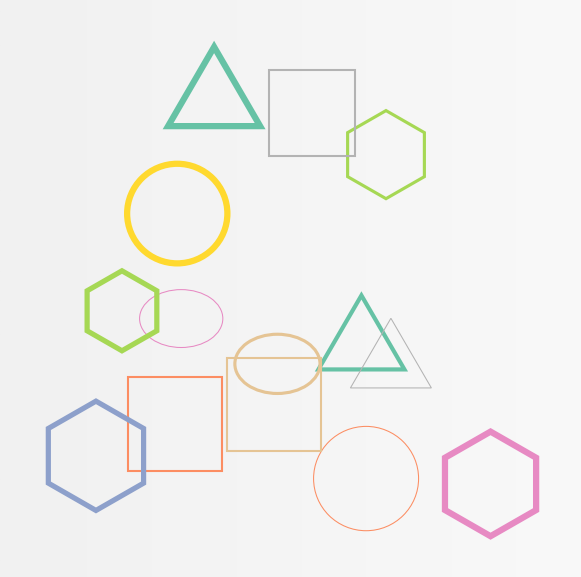[{"shape": "triangle", "thickness": 2, "radius": 0.43, "center": [0.622, 0.402]}, {"shape": "triangle", "thickness": 3, "radius": 0.46, "center": [0.368, 0.826]}, {"shape": "square", "thickness": 1, "radius": 0.4, "center": [0.301, 0.265]}, {"shape": "circle", "thickness": 0.5, "radius": 0.45, "center": [0.63, 0.17]}, {"shape": "hexagon", "thickness": 2.5, "radius": 0.47, "center": [0.165, 0.21]}, {"shape": "oval", "thickness": 0.5, "radius": 0.36, "center": [0.312, 0.448]}, {"shape": "hexagon", "thickness": 3, "radius": 0.45, "center": [0.844, 0.161]}, {"shape": "hexagon", "thickness": 2.5, "radius": 0.35, "center": [0.21, 0.461]}, {"shape": "hexagon", "thickness": 1.5, "radius": 0.38, "center": [0.664, 0.731]}, {"shape": "circle", "thickness": 3, "radius": 0.43, "center": [0.305, 0.629]}, {"shape": "square", "thickness": 1, "radius": 0.4, "center": [0.471, 0.299]}, {"shape": "oval", "thickness": 1.5, "radius": 0.37, "center": [0.477, 0.369]}, {"shape": "square", "thickness": 1, "radius": 0.37, "center": [0.537, 0.803]}, {"shape": "triangle", "thickness": 0.5, "radius": 0.4, "center": [0.673, 0.368]}]